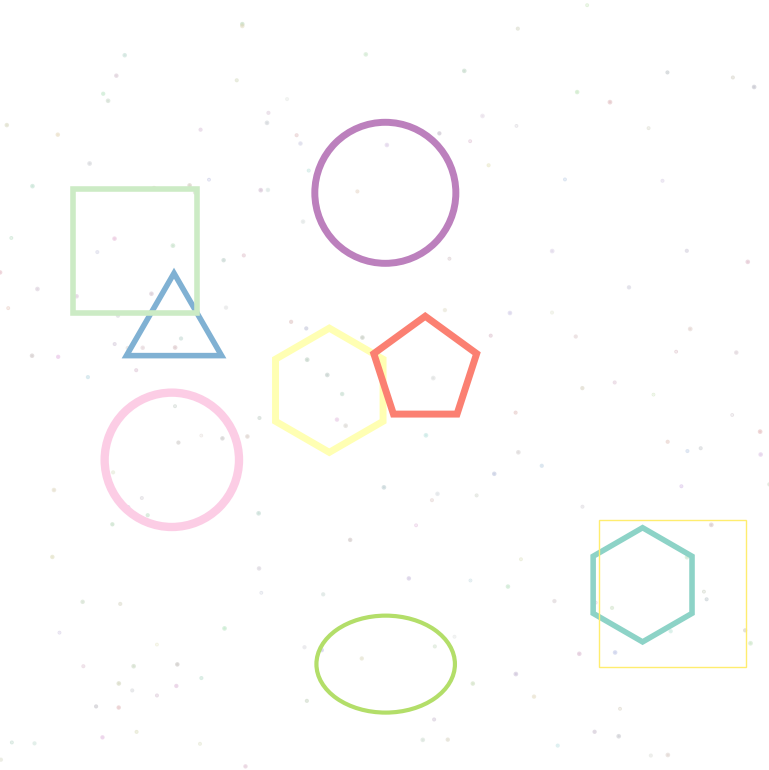[{"shape": "hexagon", "thickness": 2, "radius": 0.37, "center": [0.835, 0.241]}, {"shape": "hexagon", "thickness": 2.5, "radius": 0.4, "center": [0.428, 0.493]}, {"shape": "pentagon", "thickness": 2.5, "radius": 0.35, "center": [0.552, 0.519]}, {"shape": "triangle", "thickness": 2, "radius": 0.36, "center": [0.226, 0.574]}, {"shape": "oval", "thickness": 1.5, "radius": 0.45, "center": [0.501, 0.138]}, {"shape": "circle", "thickness": 3, "radius": 0.44, "center": [0.223, 0.403]}, {"shape": "circle", "thickness": 2.5, "radius": 0.46, "center": [0.5, 0.75]}, {"shape": "square", "thickness": 2, "radius": 0.4, "center": [0.175, 0.675]}, {"shape": "square", "thickness": 0.5, "radius": 0.48, "center": [0.873, 0.229]}]